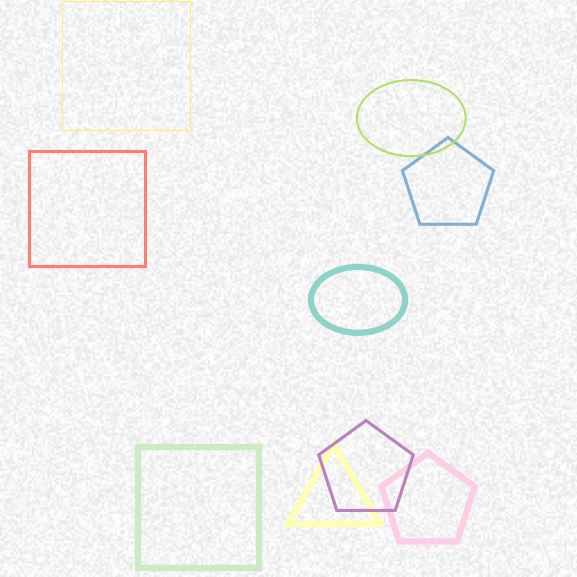[{"shape": "oval", "thickness": 3, "radius": 0.41, "center": [0.62, 0.48]}, {"shape": "triangle", "thickness": 3, "radius": 0.46, "center": [0.578, 0.138]}, {"shape": "square", "thickness": 1.5, "radius": 0.5, "center": [0.15, 0.638]}, {"shape": "pentagon", "thickness": 1.5, "radius": 0.42, "center": [0.776, 0.678]}, {"shape": "oval", "thickness": 1, "radius": 0.47, "center": [0.712, 0.795]}, {"shape": "pentagon", "thickness": 3, "radius": 0.42, "center": [0.741, 0.13]}, {"shape": "pentagon", "thickness": 1.5, "radius": 0.43, "center": [0.634, 0.185]}, {"shape": "square", "thickness": 3, "radius": 0.52, "center": [0.343, 0.121]}, {"shape": "square", "thickness": 0.5, "radius": 0.56, "center": [0.218, 0.886]}]